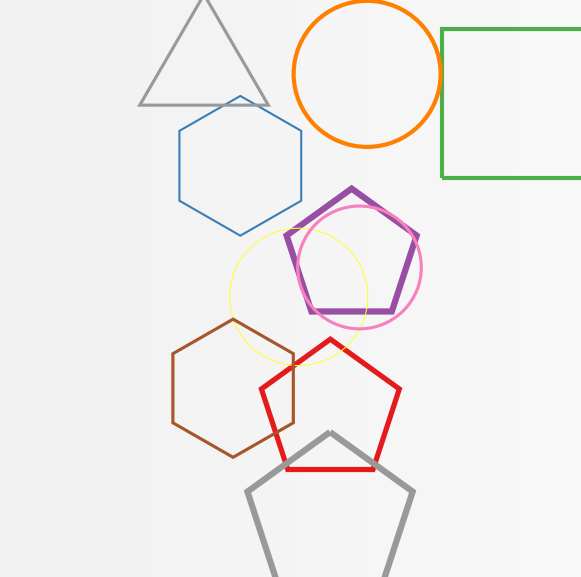[{"shape": "pentagon", "thickness": 2.5, "radius": 0.62, "center": [0.568, 0.287]}, {"shape": "hexagon", "thickness": 1, "radius": 0.6, "center": [0.413, 0.712]}, {"shape": "square", "thickness": 2, "radius": 0.64, "center": [0.89, 0.82]}, {"shape": "pentagon", "thickness": 3, "radius": 0.59, "center": [0.605, 0.555]}, {"shape": "circle", "thickness": 2, "radius": 0.63, "center": [0.632, 0.871]}, {"shape": "circle", "thickness": 0.5, "radius": 0.59, "center": [0.514, 0.485]}, {"shape": "hexagon", "thickness": 1.5, "radius": 0.6, "center": [0.401, 0.327]}, {"shape": "circle", "thickness": 1.5, "radius": 0.53, "center": [0.619, 0.536]}, {"shape": "pentagon", "thickness": 3, "radius": 0.75, "center": [0.568, 0.102]}, {"shape": "triangle", "thickness": 1.5, "radius": 0.64, "center": [0.351, 0.881]}]